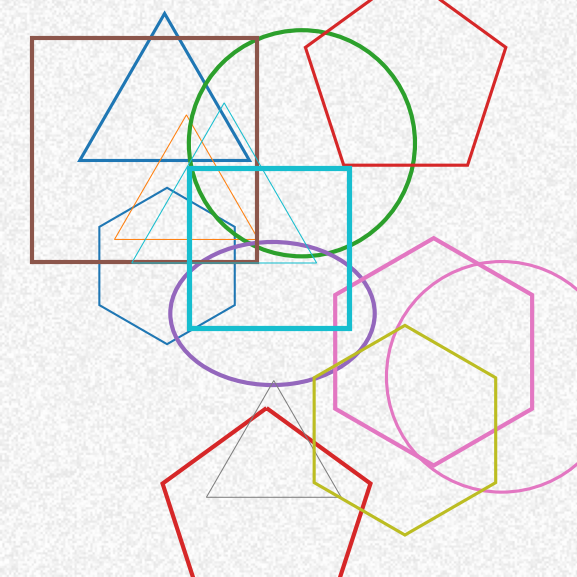[{"shape": "triangle", "thickness": 1.5, "radius": 0.85, "center": [0.285, 0.806]}, {"shape": "hexagon", "thickness": 1, "radius": 0.68, "center": [0.289, 0.539]}, {"shape": "triangle", "thickness": 0.5, "radius": 0.72, "center": [0.323, 0.656]}, {"shape": "circle", "thickness": 2, "radius": 0.98, "center": [0.523, 0.751]}, {"shape": "pentagon", "thickness": 2, "radius": 0.95, "center": [0.462, 0.103]}, {"shape": "pentagon", "thickness": 1.5, "radius": 0.91, "center": [0.702, 0.861]}, {"shape": "oval", "thickness": 2, "radius": 0.88, "center": [0.472, 0.456]}, {"shape": "square", "thickness": 2, "radius": 0.97, "center": [0.25, 0.74]}, {"shape": "circle", "thickness": 1.5, "radius": 1.0, "center": [0.869, 0.347]}, {"shape": "hexagon", "thickness": 2, "radius": 0.98, "center": [0.751, 0.39]}, {"shape": "triangle", "thickness": 0.5, "radius": 0.67, "center": [0.474, 0.205]}, {"shape": "hexagon", "thickness": 1.5, "radius": 0.91, "center": [0.701, 0.254]}, {"shape": "triangle", "thickness": 0.5, "radius": 0.92, "center": [0.388, 0.636]}, {"shape": "square", "thickness": 2.5, "radius": 0.7, "center": [0.466, 0.57]}]